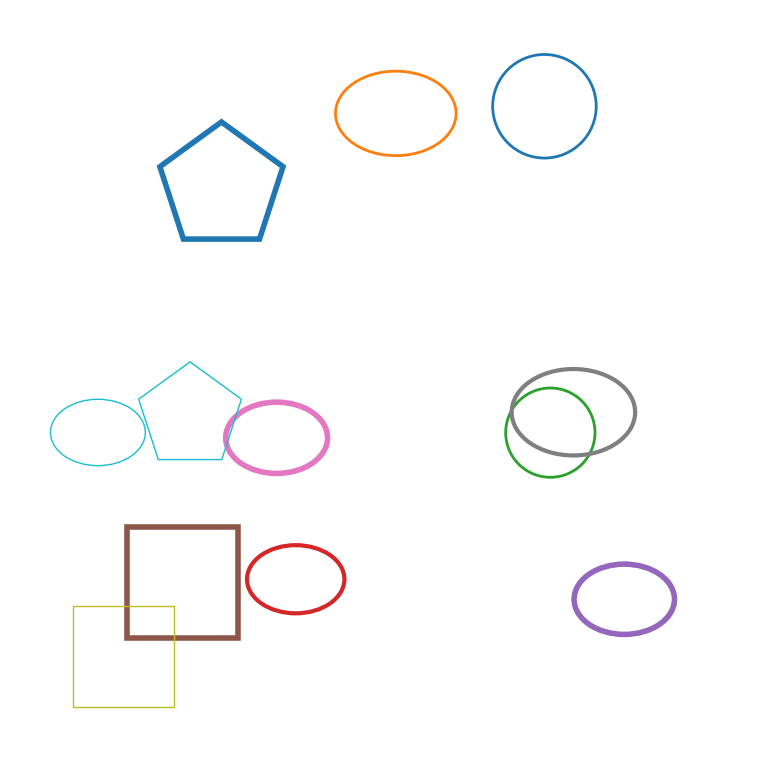[{"shape": "circle", "thickness": 1, "radius": 0.34, "center": [0.707, 0.862]}, {"shape": "pentagon", "thickness": 2, "radius": 0.42, "center": [0.288, 0.758]}, {"shape": "oval", "thickness": 1, "radius": 0.39, "center": [0.514, 0.853]}, {"shape": "circle", "thickness": 1, "radius": 0.29, "center": [0.715, 0.438]}, {"shape": "oval", "thickness": 1.5, "radius": 0.32, "center": [0.384, 0.248]}, {"shape": "oval", "thickness": 2, "radius": 0.33, "center": [0.811, 0.222]}, {"shape": "square", "thickness": 2, "radius": 0.36, "center": [0.238, 0.243]}, {"shape": "oval", "thickness": 2, "radius": 0.33, "center": [0.359, 0.431]}, {"shape": "oval", "thickness": 1.5, "radius": 0.4, "center": [0.745, 0.465]}, {"shape": "square", "thickness": 0.5, "radius": 0.33, "center": [0.16, 0.147]}, {"shape": "pentagon", "thickness": 0.5, "radius": 0.35, "center": [0.247, 0.46]}, {"shape": "oval", "thickness": 0.5, "radius": 0.31, "center": [0.127, 0.438]}]